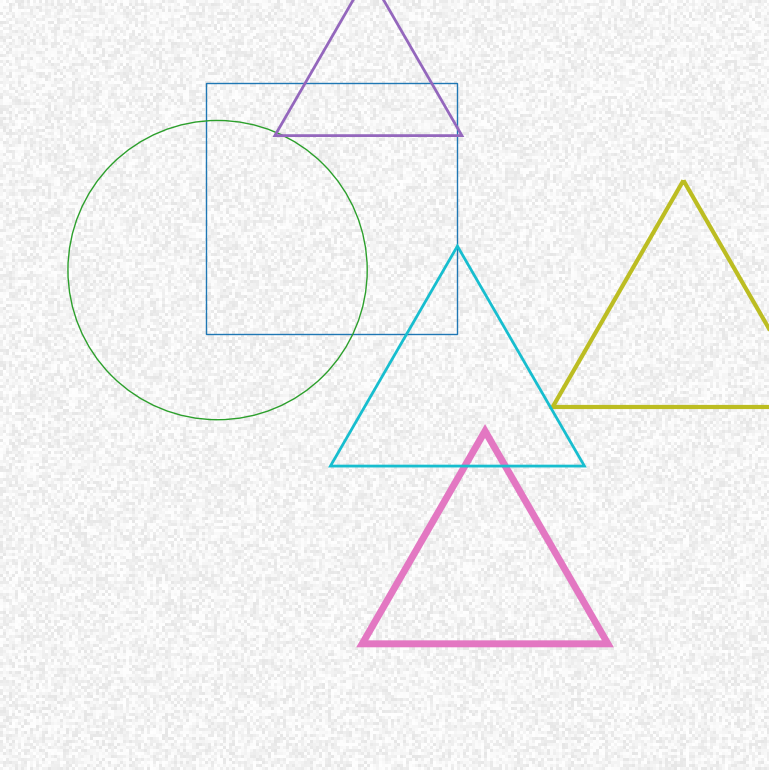[{"shape": "square", "thickness": 0.5, "radius": 0.82, "center": [0.43, 0.729]}, {"shape": "circle", "thickness": 0.5, "radius": 0.97, "center": [0.283, 0.649]}, {"shape": "triangle", "thickness": 1, "radius": 0.7, "center": [0.478, 0.894]}, {"shape": "triangle", "thickness": 2.5, "radius": 0.92, "center": [0.63, 0.256]}, {"shape": "triangle", "thickness": 1.5, "radius": 0.98, "center": [0.888, 0.57]}, {"shape": "triangle", "thickness": 1, "radius": 0.95, "center": [0.594, 0.49]}]